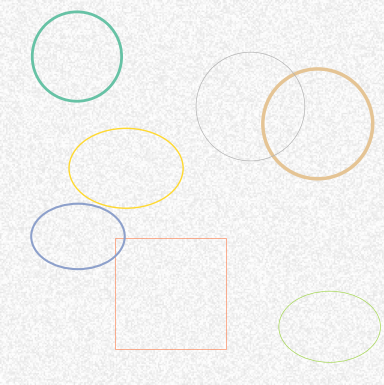[{"shape": "circle", "thickness": 2, "radius": 0.58, "center": [0.2, 0.853]}, {"shape": "square", "thickness": 0.5, "radius": 0.72, "center": [0.444, 0.237]}, {"shape": "oval", "thickness": 1.5, "radius": 0.61, "center": [0.203, 0.386]}, {"shape": "oval", "thickness": 0.5, "radius": 0.66, "center": [0.856, 0.151]}, {"shape": "oval", "thickness": 1, "radius": 0.74, "center": [0.327, 0.563]}, {"shape": "circle", "thickness": 2.5, "radius": 0.71, "center": [0.825, 0.678]}, {"shape": "circle", "thickness": 0.5, "radius": 0.71, "center": [0.65, 0.723]}]